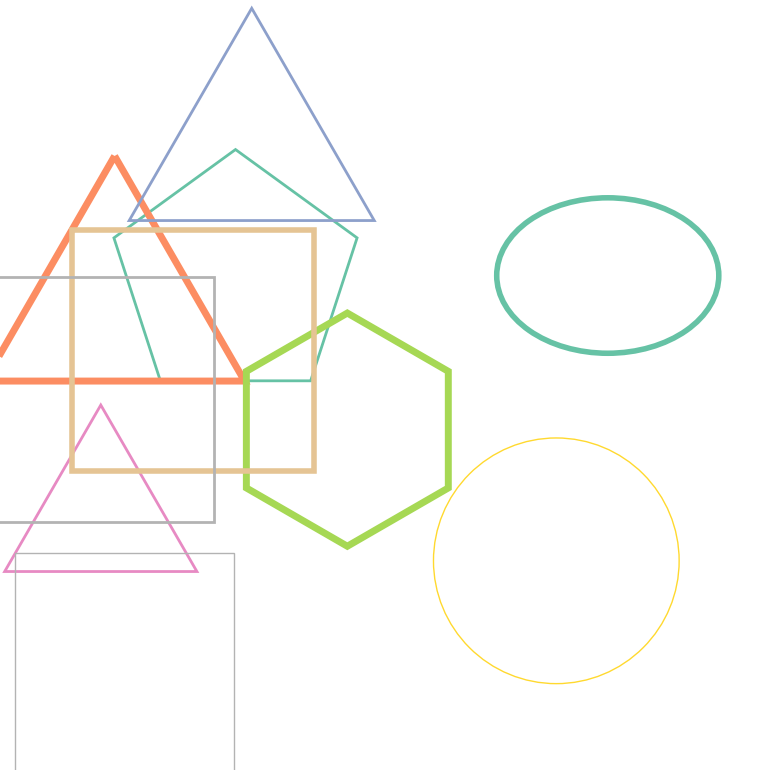[{"shape": "pentagon", "thickness": 1, "radius": 0.83, "center": [0.306, 0.64]}, {"shape": "oval", "thickness": 2, "radius": 0.72, "center": [0.789, 0.642]}, {"shape": "triangle", "thickness": 2.5, "radius": 0.97, "center": [0.149, 0.603]}, {"shape": "triangle", "thickness": 1, "radius": 0.92, "center": [0.327, 0.805]}, {"shape": "triangle", "thickness": 1, "radius": 0.72, "center": [0.131, 0.33]}, {"shape": "hexagon", "thickness": 2.5, "radius": 0.76, "center": [0.451, 0.442]}, {"shape": "circle", "thickness": 0.5, "radius": 0.8, "center": [0.722, 0.272]}, {"shape": "square", "thickness": 2, "radius": 0.78, "center": [0.251, 0.544]}, {"shape": "square", "thickness": 1, "radius": 0.79, "center": [0.12, 0.481]}, {"shape": "square", "thickness": 0.5, "radius": 0.71, "center": [0.162, 0.14]}]